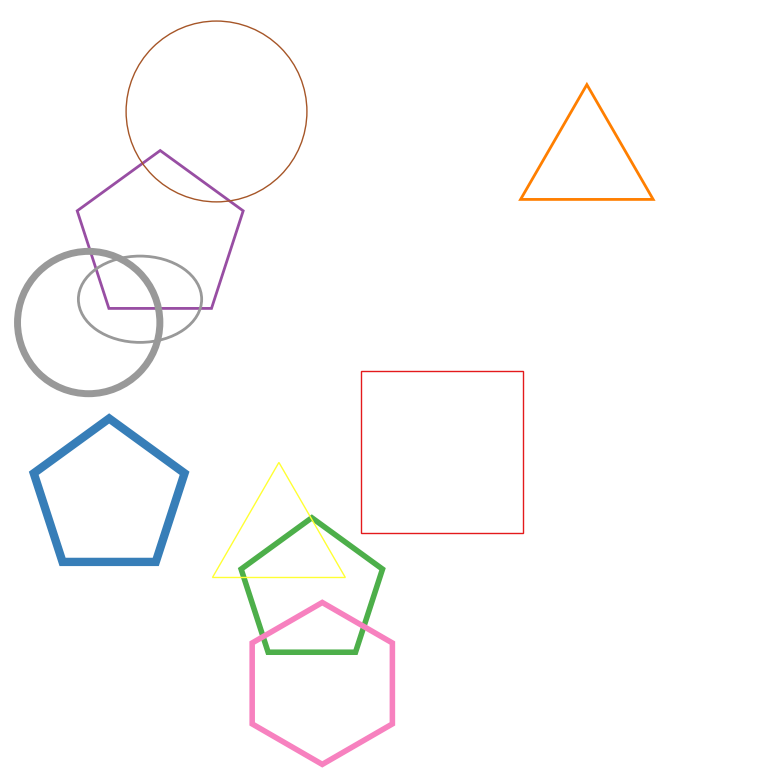[{"shape": "square", "thickness": 0.5, "radius": 0.53, "center": [0.574, 0.413]}, {"shape": "pentagon", "thickness": 3, "radius": 0.51, "center": [0.142, 0.354]}, {"shape": "pentagon", "thickness": 2, "radius": 0.48, "center": [0.405, 0.231]}, {"shape": "pentagon", "thickness": 1, "radius": 0.57, "center": [0.208, 0.691]}, {"shape": "triangle", "thickness": 1, "radius": 0.5, "center": [0.762, 0.791]}, {"shape": "triangle", "thickness": 0.5, "radius": 0.5, "center": [0.362, 0.3]}, {"shape": "circle", "thickness": 0.5, "radius": 0.59, "center": [0.281, 0.855]}, {"shape": "hexagon", "thickness": 2, "radius": 0.53, "center": [0.419, 0.112]}, {"shape": "oval", "thickness": 1, "radius": 0.4, "center": [0.182, 0.611]}, {"shape": "circle", "thickness": 2.5, "radius": 0.46, "center": [0.115, 0.581]}]